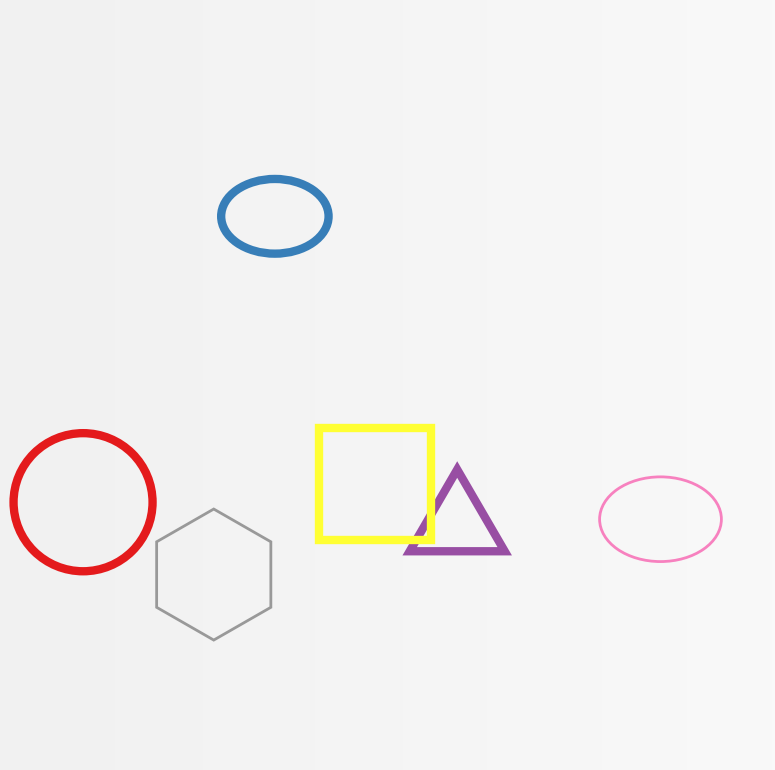[{"shape": "circle", "thickness": 3, "radius": 0.45, "center": [0.107, 0.348]}, {"shape": "oval", "thickness": 3, "radius": 0.35, "center": [0.355, 0.719]}, {"shape": "triangle", "thickness": 3, "radius": 0.35, "center": [0.59, 0.319]}, {"shape": "square", "thickness": 3, "radius": 0.36, "center": [0.484, 0.372]}, {"shape": "oval", "thickness": 1, "radius": 0.39, "center": [0.852, 0.326]}, {"shape": "hexagon", "thickness": 1, "radius": 0.43, "center": [0.276, 0.254]}]